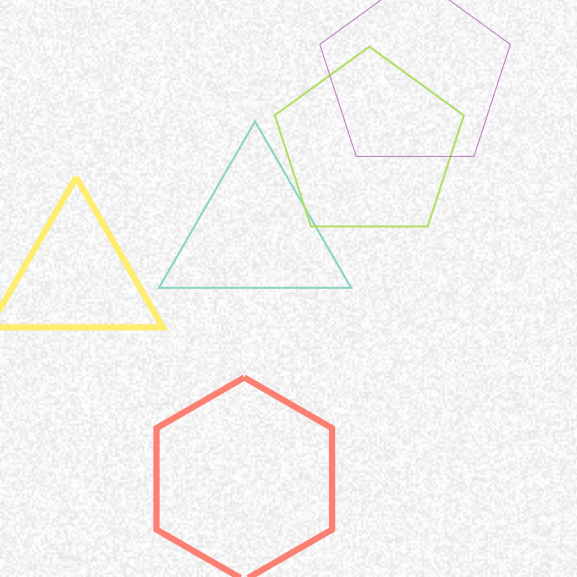[{"shape": "triangle", "thickness": 1, "radius": 0.96, "center": [0.442, 0.597]}, {"shape": "hexagon", "thickness": 3, "radius": 0.88, "center": [0.423, 0.17]}, {"shape": "pentagon", "thickness": 1, "radius": 0.86, "center": [0.64, 0.746]}, {"shape": "pentagon", "thickness": 0.5, "radius": 0.87, "center": [0.719, 0.869]}, {"shape": "triangle", "thickness": 3, "radius": 0.87, "center": [0.132, 0.519]}]